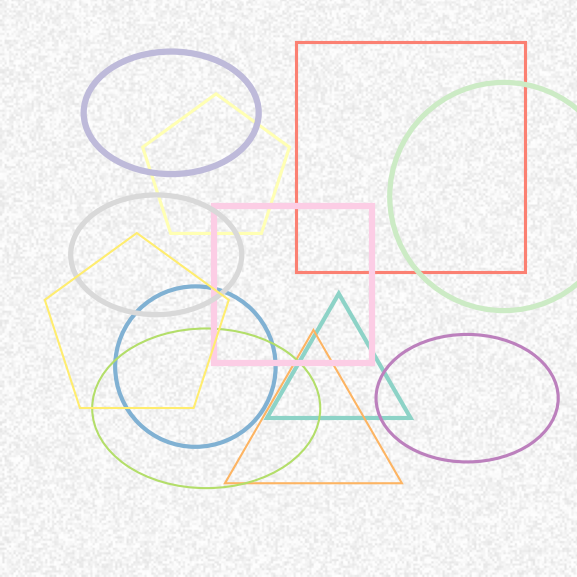[{"shape": "triangle", "thickness": 2, "radius": 0.72, "center": [0.587, 0.347]}, {"shape": "pentagon", "thickness": 1.5, "radius": 0.67, "center": [0.374, 0.703]}, {"shape": "oval", "thickness": 3, "radius": 0.76, "center": [0.296, 0.804]}, {"shape": "square", "thickness": 1.5, "radius": 0.99, "center": [0.711, 0.727]}, {"shape": "circle", "thickness": 2, "radius": 0.69, "center": [0.338, 0.364]}, {"shape": "triangle", "thickness": 1, "radius": 0.88, "center": [0.543, 0.251]}, {"shape": "oval", "thickness": 1, "radius": 0.99, "center": [0.357, 0.292]}, {"shape": "square", "thickness": 3, "radius": 0.68, "center": [0.507, 0.507]}, {"shape": "oval", "thickness": 2.5, "radius": 0.74, "center": [0.271, 0.558]}, {"shape": "oval", "thickness": 1.5, "radius": 0.79, "center": [0.809, 0.31]}, {"shape": "circle", "thickness": 2.5, "radius": 0.99, "center": [0.872, 0.659]}, {"shape": "pentagon", "thickness": 1, "radius": 0.84, "center": [0.237, 0.428]}]